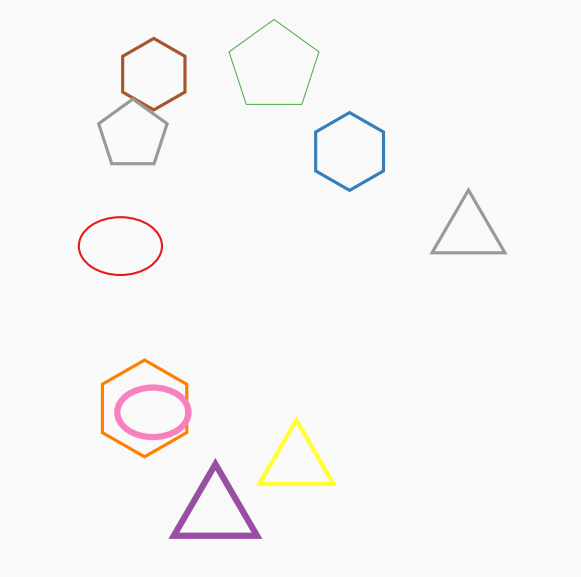[{"shape": "oval", "thickness": 1, "radius": 0.36, "center": [0.207, 0.573]}, {"shape": "hexagon", "thickness": 1.5, "radius": 0.34, "center": [0.601, 0.737]}, {"shape": "pentagon", "thickness": 0.5, "radius": 0.41, "center": [0.471, 0.884]}, {"shape": "triangle", "thickness": 3, "radius": 0.41, "center": [0.371, 0.113]}, {"shape": "hexagon", "thickness": 1.5, "radius": 0.42, "center": [0.249, 0.292]}, {"shape": "triangle", "thickness": 2, "radius": 0.37, "center": [0.51, 0.198]}, {"shape": "hexagon", "thickness": 1.5, "radius": 0.31, "center": [0.265, 0.871]}, {"shape": "oval", "thickness": 3, "radius": 0.31, "center": [0.263, 0.285]}, {"shape": "pentagon", "thickness": 1.5, "radius": 0.31, "center": [0.229, 0.766]}, {"shape": "triangle", "thickness": 1.5, "radius": 0.36, "center": [0.806, 0.598]}]